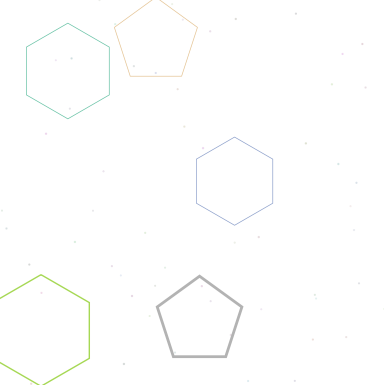[{"shape": "hexagon", "thickness": 0.5, "radius": 0.62, "center": [0.176, 0.816]}, {"shape": "hexagon", "thickness": 0.5, "radius": 0.57, "center": [0.609, 0.529]}, {"shape": "hexagon", "thickness": 1, "radius": 0.72, "center": [0.107, 0.142]}, {"shape": "pentagon", "thickness": 0.5, "radius": 0.57, "center": [0.405, 0.894]}, {"shape": "pentagon", "thickness": 2, "radius": 0.58, "center": [0.518, 0.167]}]